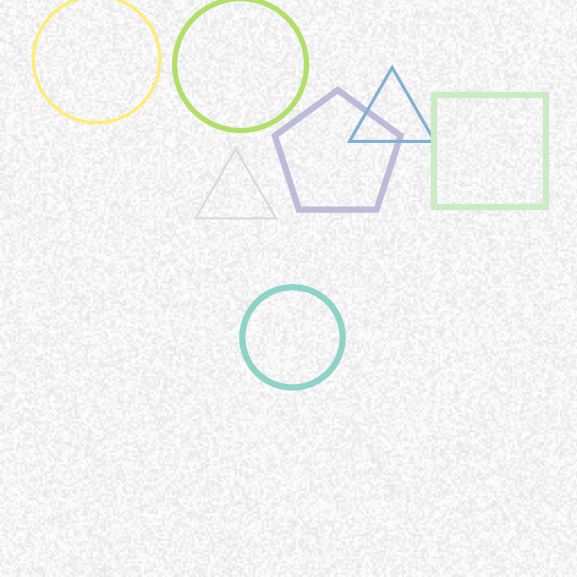[{"shape": "circle", "thickness": 3, "radius": 0.43, "center": [0.507, 0.415]}, {"shape": "pentagon", "thickness": 3, "radius": 0.57, "center": [0.585, 0.729]}, {"shape": "triangle", "thickness": 1.5, "radius": 0.43, "center": [0.679, 0.797]}, {"shape": "circle", "thickness": 2.5, "radius": 0.57, "center": [0.417, 0.887]}, {"shape": "triangle", "thickness": 1, "radius": 0.4, "center": [0.408, 0.661]}, {"shape": "square", "thickness": 3, "radius": 0.49, "center": [0.848, 0.738]}, {"shape": "circle", "thickness": 1.5, "radius": 0.55, "center": [0.167, 0.896]}]